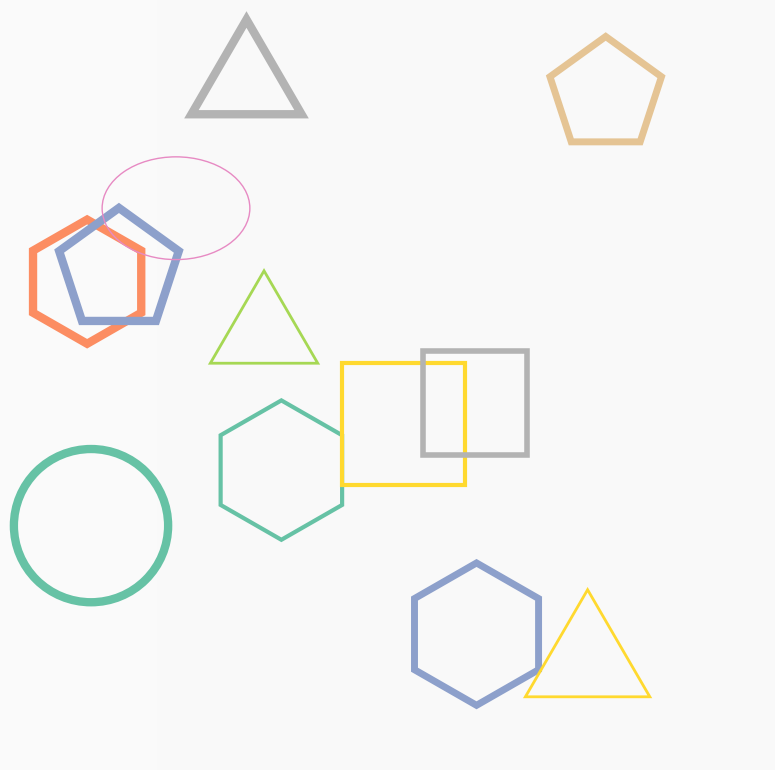[{"shape": "circle", "thickness": 3, "radius": 0.5, "center": [0.117, 0.317]}, {"shape": "hexagon", "thickness": 1.5, "radius": 0.45, "center": [0.363, 0.389]}, {"shape": "hexagon", "thickness": 3, "radius": 0.4, "center": [0.112, 0.634]}, {"shape": "pentagon", "thickness": 3, "radius": 0.41, "center": [0.153, 0.649]}, {"shape": "hexagon", "thickness": 2.5, "radius": 0.46, "center": [0.615, 0.176]}, {"shape": "oval", "thickness": 0.5, "radius": 0.48, "center": [0.227, 0.73]}, {"shape": "triangle", "thickness": 1, "radius": 0.4, "center": [0.341, 0.568]}, {"shape": "square", "thickness": 1.5, "radius": 0.39, "center": [0.521, 0.449]}, {"shape": "triangle", "thickness": 1, "radius": 0.46, "center": [0.758, 0.141]}, {"shape": "pentagon", "thickness": 2.5, "radius": 0.38, "center": [0.782, 0.877]}, {"shape": "triangle", "thickness": 3, "radius": 0.41, "center": [0.318, 0.893]}, {"shape": "square", "thickness": 2, "radius": 0.34, "center": [0.613, 0.477]}]